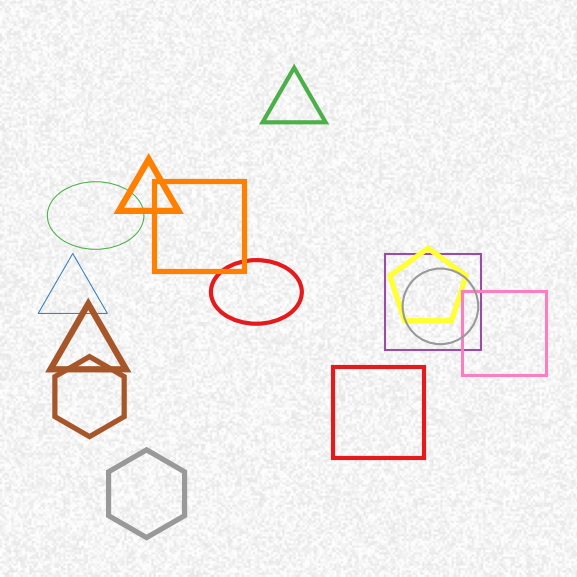[{"shape": "square", "thickness": 2, "radius": 0.4, "center": [0.655, 0.285]}, {"shape": "oval", "thickness": 2, "radius": 0.39, "center": [0.444, 0.494]}, {"shape": "triangle", "thickness": 0.5, "radius": 0.35, "center": [0.126, 0.491]}, {"shape": "oval", "thickness": 0.5, "radius": 0.42, "center": [0.166, 0.626]}, {"shape": "triangle", "thickness": 2, "radius": 0.31, "center": [0.509, 0.819]}, {"shape": "square", "thickness": 1, "radius": 0.42, "center": [0.749, 0.476]}, {"shape": "square", "thickness": 2.5, "radius": 0.39, "center": [0.345, 0.608]}, {"shape": "triangle", "thickness": 3, "radius": 0.3, "center": [0.257, 0.664]}, {"shape": "pentagon", "thickness": 2.5, "radius": 0.35, "center": [0.741, 0.5]}, {"shape": "hexagon", "thickness": 2.5, "radius": 0.35, "center": [0.155, 0.312]}, {"shape": "triangle", "thickness": 3, "radius": 0.38, "center": [0.153, 0.397]}, {"shape": "square", "thickness": 1.5, "radius": 0.36, "center": [0.872, 0.422]}, {"shape": "hexagon", "thickness": 2.5, "radius": 0.38, "center": [0.254, 0.144]}, {"shape": "circle", "thickness": 1, "radius": 0.33, "center": [0.763, 0.469]}]